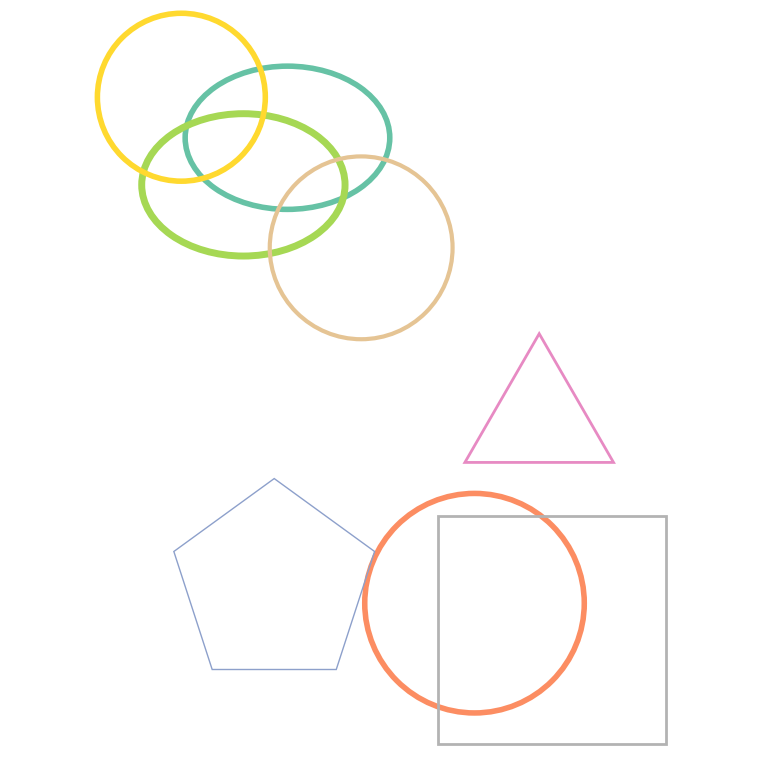[{"shape": "oval", "thickness": 2, "radius": 0.66, "center": [0.373, 0.821]}, {"shape": "circle", "thickness": 2, "radius": 0.71, "center": [0.616, 0.217]}, {"shape": "pentagon", "thickness": 0.5, "radius": 0.69, "center": [0.356, 0.241]}, {"shape": "triangle", "thickness": 1, "radius": 0.56, "center": [0.7, 0.455]}, {"shape": "oval", "thickness": 2.5, "radius": 0.66, "center": [0.316, 0.76]}, {"shape": "circle", "thickness": 2, "radius": 0.55, "center": [0.236, 0.874]}, {"shape": "circle", "thickness": 1.5, "radius": 0.59, "center": [0.469, 0.678]}, {"shape": "square", "thickness": 1, "radius": 0.74, "center": [0.717, 0.182]}]